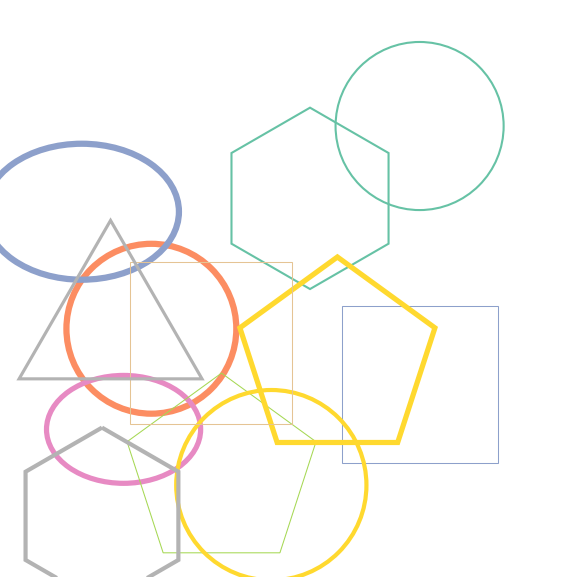[{"shape": "circle", "thickness": 1, "radius": 0.73, "center": [0.727, 0.781]}, {"shape": "hexagon", "thickness": 1, "radius": 0.79, "center": [0.537, 0.656]}, {"shape": "circle", "thickness": 3, "radius": 0.74, "center": [0.262, 0.43]}, {"shape": "oval", "thickness": 3, "radius": 0.84, "center": [0.142, 0.633]}, {"shape": "square", "thickness": 0.5, "radius": 0.68, "center": [0.728, 0.333]}, {"shape": "oval", "thickness": 2.5, "radius": 0.67, "center": [0.214, 0.256]}, {"shape": "pentagon", "thickness": 0.5, "radius": 0.86, "center": [0.384, 0.181]}, {"shape": "circle", "thickness": 2, "radius": 0.82, "center": [0.47, 0.159]}, {"shape": "pentagon", "thickness": 2.5, "radius": 0.89, "center": [0.584, 0.377]}, {"shape": "square", "thickness": 0.5, "radius": 0.7, "center": [0.365, 0.405]}, {"shape": "hexagon", "thickness": 2, "radius": 0.76, "center": [0.177, 0.106]}, {"shape": "triangle", "thickness": 1.5, "radius": 0.91, "center": [0.191, 0.435]}]